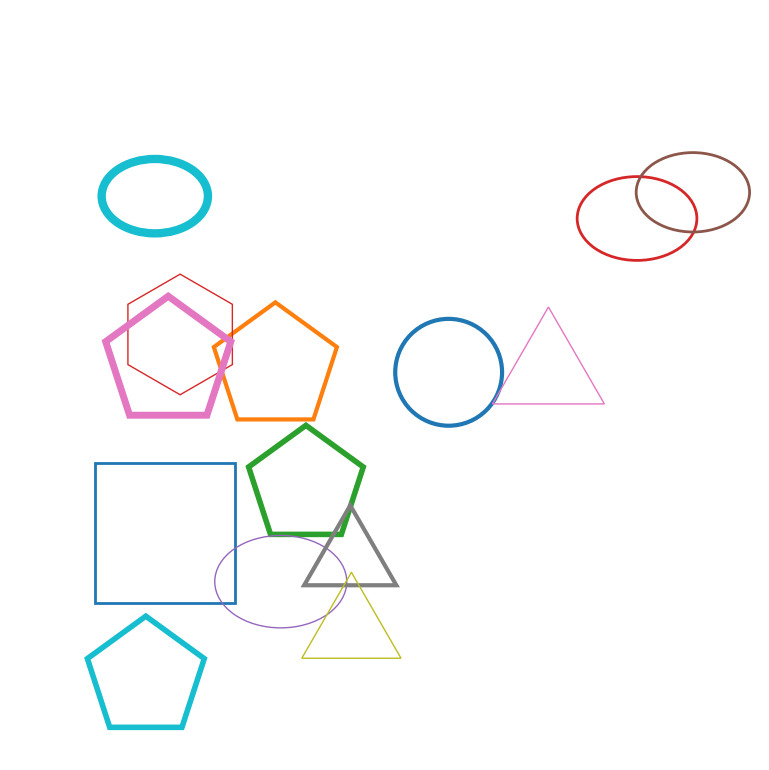[{"shape": "circle", "thickness": 1.5, "radius": 0.35, "center": [0.583, 0.517]}, {"shape": "square", "thickness": 1, "radius": 0.46, "center": [0.214, 0.308]}, {"shape": "pentagon", "thickness": 1.5, "radius": 0.42, "center": [0.358, 0.523]}, {"shape": "pentagon", "thickness": 2, "radius": 0.39, "center": [0.397, 0.369]}, {"shape": "hexagon", "thickness": 0.5, "radius": 0.39, "center": [0.234, 0.566]}, {"shape": "oval", "thickness": 1, "radius": 0.39, "center": [0.827, 0.716]}, {"shape": "oval", "thickness": 0.5, "radius": 0.43, "center": [0.365, 0.245]}, {"shape": "oval", "thickness": 1, "radius": 0.37, "center": [0.9, 0.75]}, {"shape": "triangle", "thickness": 0.5, "radius": 0.42, "center": [0.712, 0.517]}, {"shape": "pentagon", "thickness": 2.5, "radius": 0.43, "center": [0.219, 0.53]}, {"shape": "triangle", "thickness": 1.5, "radius": 0.35, "center": [0.455, 0.274]}, {"shape": "triangle", "thickness": 0.5, "radius": 0.37, "center": [0.456, 0.182]}, {"shape": "pentagon", "thickness": 2, "radius": 0.4, "center": [0.189, 0.12]}, {"shape": "oval", "thickness": 3, "radius": 0.35, "center": [0.201, 0.745]}]